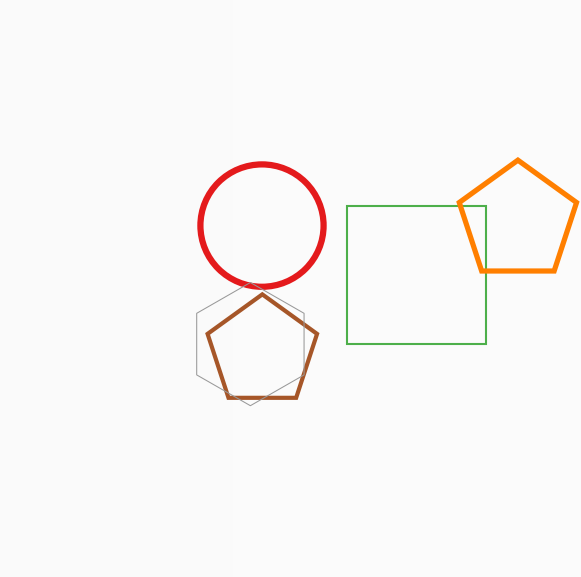[{"shape": "circle", "thickness": 3, "radius": 0.53, "center": [0.451, 0.609]}, {"shape": "square", "thickness": 1, "radius": 0.6, "center": [0.717, 0.523]}, {"shape": "pentagon", "thickness": 2.5, "radius": 0.53, "center": [0.891, 0.616]}, {"shape": "pentagon", "thickness": 2, "radius": 0.5, "center": [0.451, 0.39]}, {"shape": "hexagon", "thickness": 0.5, "radius": 0.53, "center": [0.431, 0.403]}]